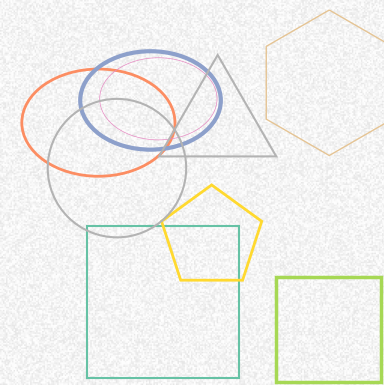[{"shape": "square", "thickness": 1.5, "radius": 0.99, "center": [0.424, 0.216]}, {"shape": "oval", "thickness": 2, "radius": 0.99, "center": [0.256, 0.681]}, {"shape": "oval", "thickness": 3, "radius": 0.91, "center": [0.391, 0.739]}, {"shape": "oval", "thickness": 0.5, "radius": 0.76, "center": [0.411, 0.743]}, {"shape": "square", "thickness": 2.5, "radius": 0.68, "center": [0.854, 0.145]}, {"shape": "pentagon", "thickness": 2, "radius": 0.68, "center": [0.55, 0.383]}, {"shape": "hexagon", "thickness": 1, "radius": 0.94, "center": [0.855, 0.785]}, {"shape": "circle", "thickness": 1.5, "radius": 0.9, "center": [0.304, 0.563]}, {"shape": "triangle", "thickness": 1.5, "radius": 0.88, "center": [0.565, 0.682]}]